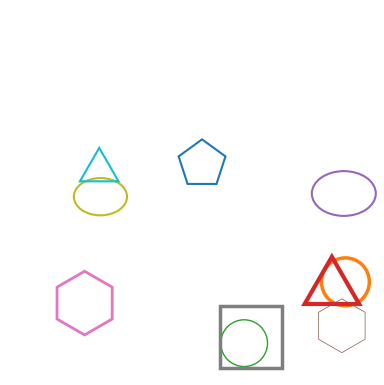[{"shape": "pentagon", "thickness": 1.5, "radius": 0.32, "center": [0.525, 0.574]}, {"shape": "circle", "thickness": 2.5, "radius": 0.31, "center": [0.897, 0.268]}, {"shape": "circle", "thickness": 1, "radius": 0.3, "center": [0.634, 0.109]}, {"shape": "triangle", "thickness": 3, "radius": 0.41, "center": [0.862, 0.251]}, {"shape": "oval", "thickness": 1.5, "radius": 0.42, "center": [0.893, 0.497]}, {"shape": "hexagon", "thickness": 0.5, "radius": 0.35, "center": [0.888, 0.154]}, {"shape": "hexagon", "thickness": 2, "radius": 0.41, "center": [0.22, 0.213]}, {"shape": "square", "thickness": 2.5, "radius": 0.4, "center": [0.652, 0.125]}, {"shape": "oval", "thickness": 1.5, "radius": 0.35, "center": [0.261, 0.489]}, {"shape": "triangle", "thickness": 1.5, "radius": 0.29, "center": [0.258, 0.558]}]